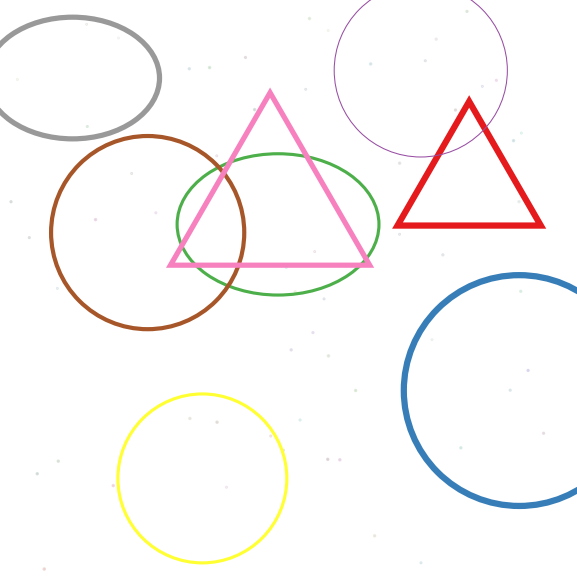[{"shape": "triangle", "thickness": 3, "radius": 0.72, "center": [0.812, 0.68]}, {"shape": "circle", "thickness": 3, "radius": 1.0, "center": [0.899, 0.323]}, {"shape": "oval", "thickness": 1.5, "radius": 0.87, "center": [0.481, 0.611]}, {"shape": "circle", "thickness": 0.5, "radius": 0.75, "center": [0.729, 0.877]}, {"shape": "circle", "thickness": 1.5, "radius": 0.73, "center": [0.35, 0.171]}, {"shape": "circle", "thickness": 2, "radius": 0.84, "center": [0.256, 0.596]}, {"shape": "triangle", "thickness": 2.5, "radius": 1.0, "center": [0.468, 0.64]}, {"shape": "oval", "thickness": 2.5, "radius": 0.75, "center": [0.126, 0.864]}]